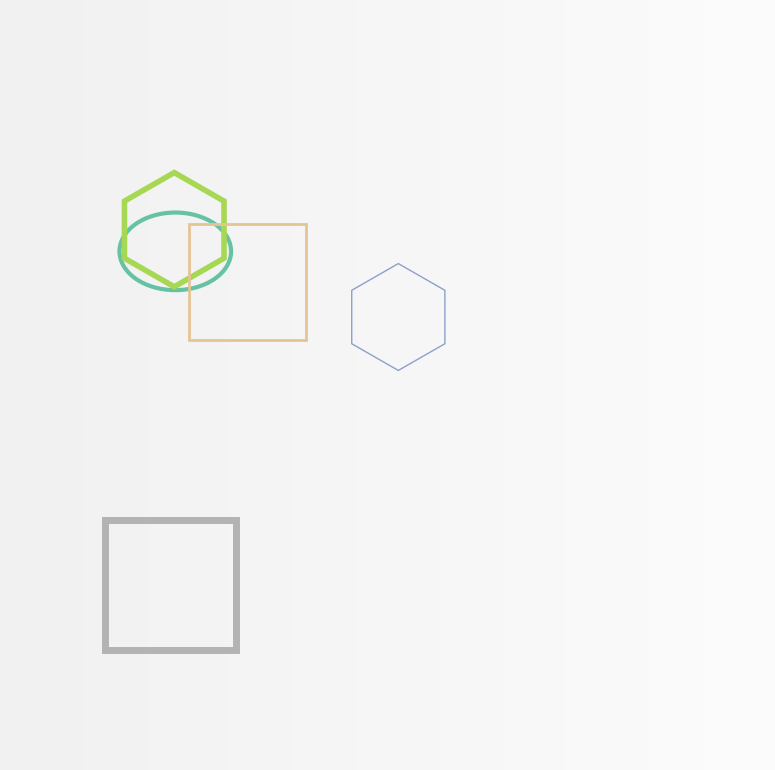[{"shape": "oval", "thickness": 1.5, "radius": 0.36, "center": [0.226, 0.674]}, {"shape": "hexagon", "thickness": 0.5, "radius": 0.35, "center": [0.514, 0.588]}, {"shape": "hexagon", "thickness": 2, "radius": 0.37, "center": [0.225, 0.702]}, {"shape": "square", "thickness": 1, "radius": 0.38, "center": [0.32, 0.634]}, {"shape": "square", "thickness": 2.5, "radius": 0.42, "center": [0.22, 0.24]}]